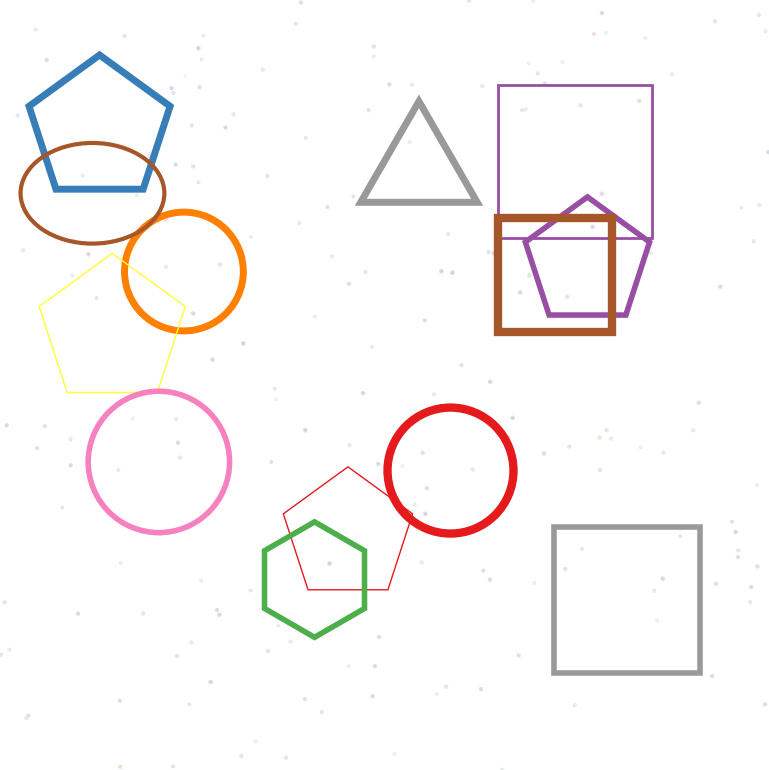[{"shape": "circle", "thickness": 3, "radius": 0.41, "center": [0.585, 0.389]}, {"shape": "pentagon", "thickness": 0.5, "radius": 0.44, "center": [0.452, 0.305]}, {"shape": "pentagon", "thickness": 2.5, "radius": 0.48, "center": [0.129, 0.832]}, {"shape": "hexagon", "thickness": 2, "radius": 0.37, "center": [0.408, 0.247]}, {"shape": "pentagon", "thickness": 2, "radius": 0.42, "center": [0.763, 0.659]}, {"shape": "square", "thickness": 1, "radius": 0.5, "center": [0.747, 0.79]}, {"shape": "circle", "thickness": 2.5, "radius": 0.39, "center": [0.239, 0.647]}, {"shape": "pentagon", "thickness": 0.5, "radius": 0.5, "center": [0.146, 0.571]}, {"shape": "square", "thickness": 3, "radius": 0.37, "center": [0.721, 0.643]}, {"shape": "oval", "thickness": 1.5, "radius": 0.47, "center": [0.12, 0.749]}, {"shape": "circle", "thickness": 2, "radius": 0.46, "center": [0.206, 0.4]}, {"shape": "triangle", "thickness": 2.5, "radius": 0.44, "center": [0.544, 0.781]}, {"shape": "square", "thickness": 2, "radius": 0.47, "center": [0.814, 0.221]}]